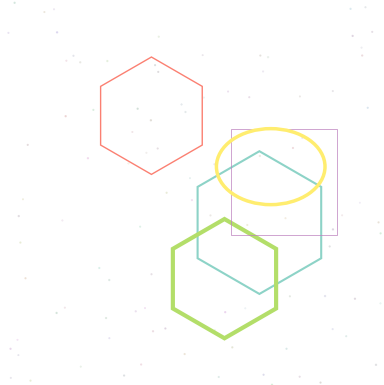[{"shape": "hexagon", "thickness": 1.5, "radius": 0.93, "center": [0.674, 0.422]}, {"shape": "hexagon", "thickness": 1, "radius": 0.76, "center": [0.393, 0.699]}, {"shape": "hexagon", "thickness": 3, "radius": 0.77, "center": [0.583, 0.276]}, {"shape": "square", "thickness": 0.5, "radius": 0.69, "center": [0.738, 0.527]}, {"shape": "oval", "thickness": 2.5, "radius": 0.71, "center": [0.703, 0.567]}]